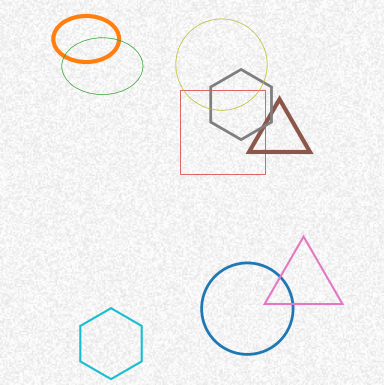[{"shape": "circle", "thickness": 2, "radius": 0.59, "center": [0.643, 0.198]}, {"shape": "oval", "thickness": 3, "radius": 0.43, "center": [0.224, 0.899]}, {"shape": "oval", "thickness": 0.5, "radius": 0.53, "center": [0.266, 0.828]}, {"shape": "square", "thickness": 0.5, "radius": 0.55, "center": [0.578, 0.657]}, {"shape": "triangle", "thickness": 3, "radius": 0.46, "center": [0.726, 0.651]}, {"shape": "triangle", "thickness": 1.5, "radius": 0.58, "center": [0.788, 0.269]}, {"shape": "hexagon", "thickness": 2, "radius": 0.46, "center": [0.626, 0.728]}, {"shape": "circle", "thickness": 0.5, "radius": 0.59, "center": [0.575, 0.832]}, {"shape": "hexagon", "thickness": 1.5, "radius": 0.46, "center": [0.288, 0.107]}]